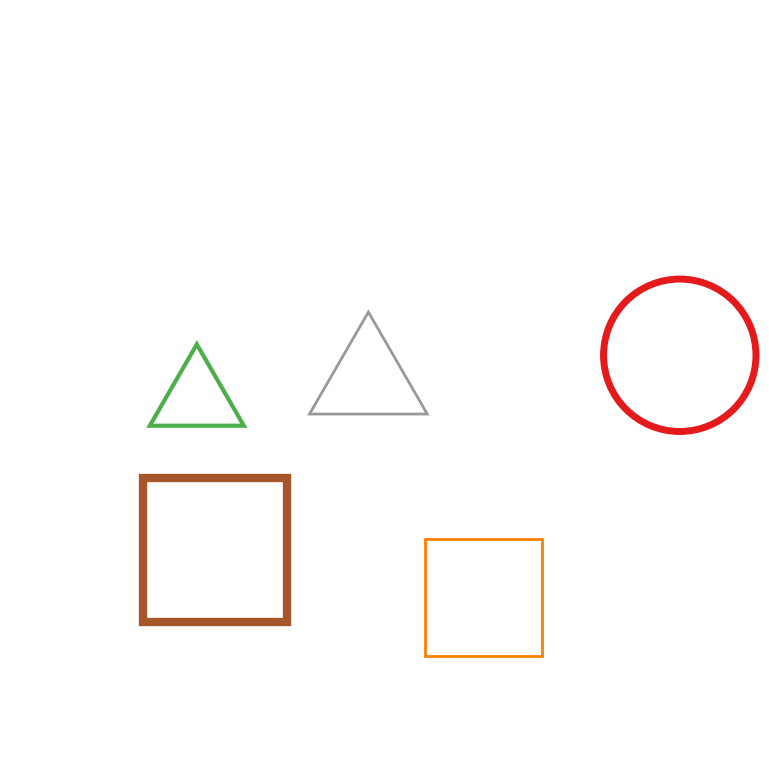[{"shape": "circle", "thickness": 2.5, "radius": 0.49, "center": [0.883, 0.539]}, {"shape": "triangle", "thickness": 1.5, "radius": 0.35, "center": [0.256, 0.482]}, {"shape": "square", "thickness": 1, "radius": 0.38, "center": [0.628, 0.224]}, {"shape": "square", "thickness": 3, "radius": 0.47, "center": [0.279, 0.285]}, {"shape": "triangle", "thickness": 1, "radius": 0.44, "center": [0.478, 0.506]}]